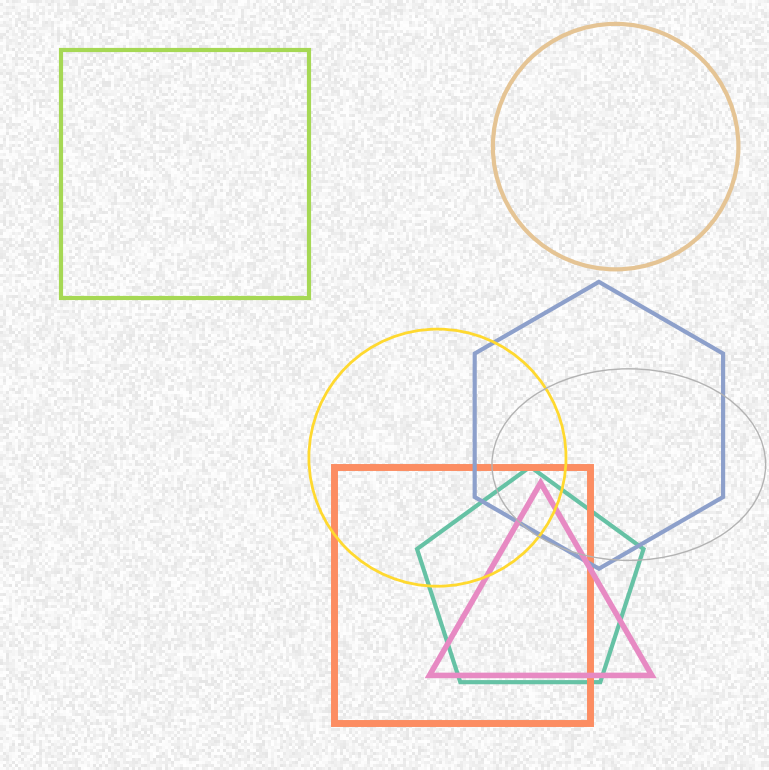[{"shape": "pentagon", "thickness": 1.5, "radius": 0.77, "center": [0.689, 0.239]}, {"shape": "square", "thickness": 2.5, "radius": 0.83, "center": [0.6, 0.227]}, {"shape": "hexagon", "thickness": 1.5, "radius": 0.93, "center": [0.778, 0.448]}, {"shape": "triangle", "thickness": 2, "radius": 0.83, "center": [0.702, 0.206]}, {"shape": "square", "thickness": 1.5, "radius": 0.81, "center": [0.24, 0.774]}, {"shape": "circle", "thickness": 1, "radius": 0.83, "center": [0.568, 0.406]}, {"shape": "circle", "thickness": 1.5, "radius": 0.8, "center": [0.8, 0.81]}, {"shape": "oval", "thickness": 0.5, "radius": 0.89, "center": [0.817, 0.397]}]